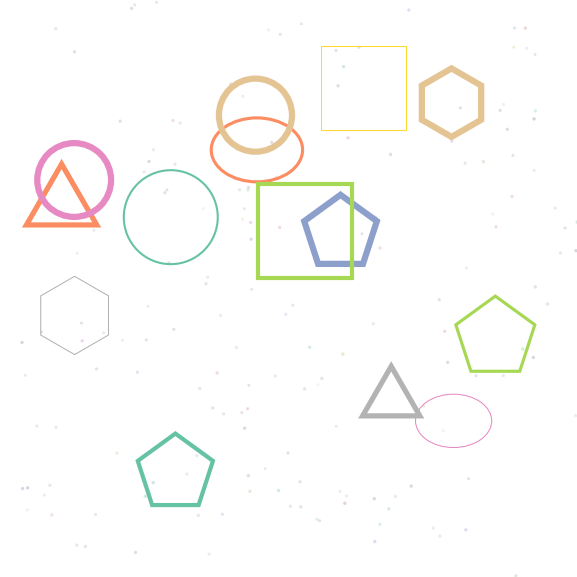[{"shape": "pentagon", "thickness": 2, "radius": 0.34, "center": [0.304, 0.18]}, {"shape": "circle", "thickness": 1, "radius": 0.41, "center": [0.296, 0.623]}, {"shape": "triangle", "thickness": 2.5, "radius": 0.35, "center": [0.107, 0.645]}, {"shape": "oval", "thickness": 1.5, "radius": 0.4, "center": [0.445, 0.74]}, {"shape": "pentagon", "thickness": 3, "radius": 0.33, "center": [0.59, 0.596]}, {"shape": "circle", "thickness": 3, "radius": 0.32, "center": [0.128, 0.687]}, {"shape": "oval", "thickness": 0.5, "radius": 0.33, "center": [0.785, 0.27]}, {"shape": "square", "thickness": 2, "radius": 0.41, "center": [0.528, 0.6]}, {"shape": "pentagon", "thickness": 1.5, "radius": 0.36, "center": [0.858, 0.414]}, {"shape": "square", "thickness": 0.5, "radius": 0.37, "center": [0.63, 0.847]}, {"shape": "hexagon", "thickness": 3, "radius": 0.3, "center": [0.782, 0.821]}, {"shape": "circle", "thickness": 3, "radius": 0.32, "center": [0.442, 0.8]}, {"shape": "triangle", "thickness": 2.5, "radius": 0.29, "center": [0.677, 0.308]}, {"shape": "hexagon", "thickness": 0.5, "radius": 0.34, "center": [0.129, 0.453]}]